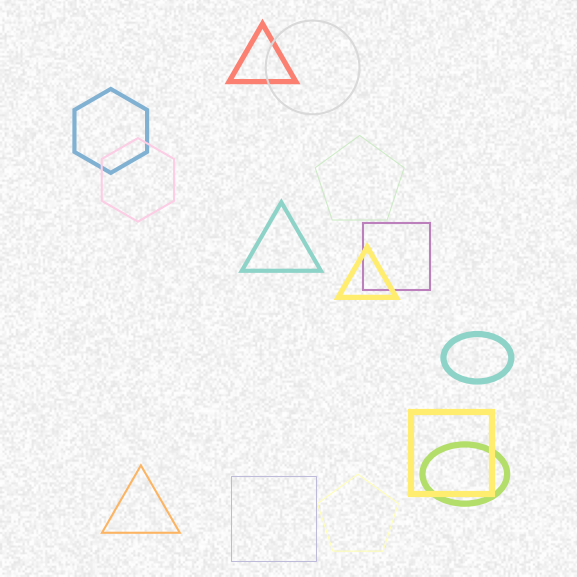[{"shape": "triangle", "thickness": 2, "radius": 0.4, "center": [0.487, 0.57]}, {"shape": "oval", "thickness": 3, "radius": 0.29, "center": [0.827, 0.38]}, {"shape": "pentagon", "thickness": 0.5, "radius": 0.37, "center": [0.62, 0.104]}, {"shape": "square", "thickness": 0.5, "radius": 0.37, "center": [0.473, 0.101]}, {"shape": "triangle", "thickness": 2.5, "radius": 0.33, "center": [0.455, 0.891]}, {"shape": "hexagon", "thickness": 2, "radius": 0.36, "center": [0.192, 0.772]}, {"shape": "triangle", "thickness": 1, "radius": 0.39, "center": [0.244, 0.115]}, {"shape": "oval", "thickness": 3, "radius": 0.37, "center": [0.805, 0.178]}, {"shape": "hexagon", "thickness": 1, "radius": 0.36, "center": [0.239, 0.688]}, {"shape": "circle", "thickness": 1, "radius": 0.41, "center": [0.541, 0.882]}, {"shape": "square", "thickness": 1, "radius": 0.29, "center": [0.687, 0.554]}, {"shape": "pentagon", "thickness": 0.5, "radius": 0.4, "center": [0.623, 0.684]}, {"shape": "triangle", "thickness": 2.5, "radius": 0.29, "center": [0.636, 0.513]}, {"shape": "square", "thickness": 3, "radius": 0.35, "center": [0.782, 0.215]}]